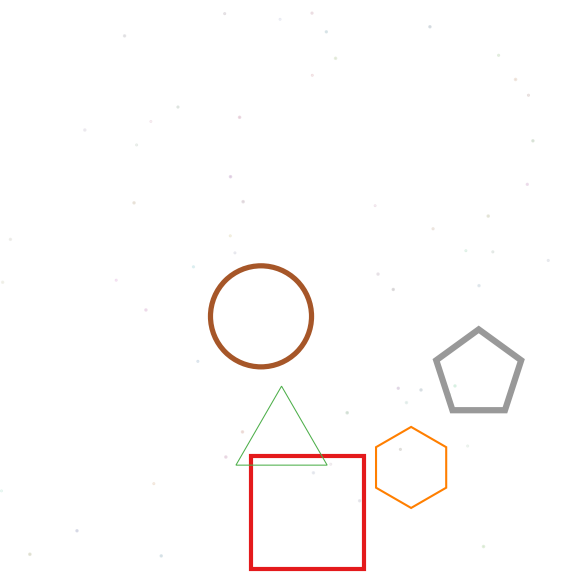[{"shape": "square", "thickness": 2, "radius": 0.49, "center": [0.532, 0.112]}, {"shape": "triangle", "thickness": 0.5, "radius": 0.46, "center": [0.488, 0.239]}, {"shape": "hexagon", "thickness": 1, "radius": 0.35, "center": [0.712, 0.19]}, {"shape": "circle", "thickness": 2.5, "radius": 0.44, "center": [0.452, 0.451]}, {"shape": "pentagon", "thickness": 3, "radius": 0.39, "center": [0.829, 0.351]}]